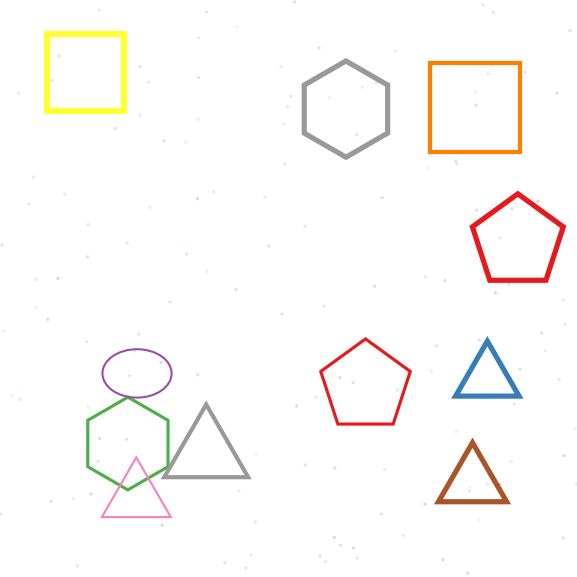[{"shape": "pentagon", "thickness": 1.5, "radius": 0.41, "center": [0.633, 0.331]}, {"shape": "pentagon", "thickness": 2.5, "radius": 0.41, "center": [0.897, 0.581]}, {"shape": "triangle", "thickness": 2.5, "radius": 0.32, "center": [0.844, 0.345]}, {"shape": "hexagon", "thickness": 1.5, "radius": 0.4, "center": [0.221, 0.231]}, {"shape": "oval", "thickness": 1, "radius": 0.3, "center": [0.237, 0.353]}, {"shape": "square", "thickness": 2, "radius": 0.39, "center": [0.823, 0.813]}, {"shape": "square", "thickness": 3, "radius": 0.33, "center": [0.148, 0.873]}, {"shape": "triangle", "thickness": 2.5, "radius": 0.34, "center": [0.818, 0.164]}, {"shape": "triangle", "thickness": 1, "radius": 0.34, "center": [0.236, 0.138]}, {"shape": "hexagon", "thickness": 2.5, "radius": 0.42, "center": [0.599, 0.81]}, {"shape": "triangle", "thickness": 2, "radius": 0.42, "center": [0.357, 0.215]}]